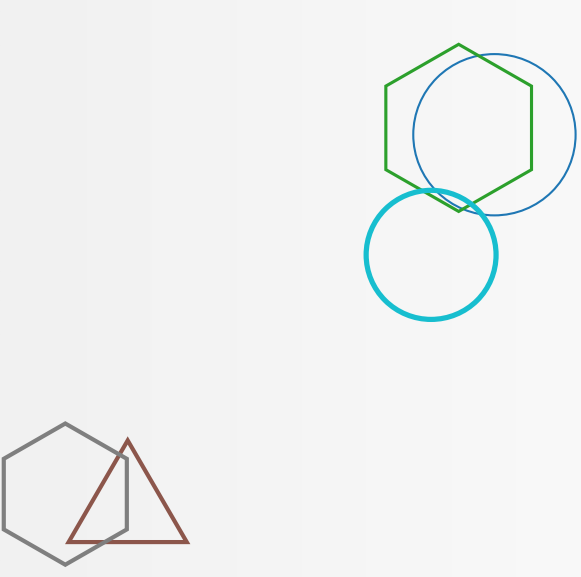[{"shape": "circle", "thickness": 1, "radius": 0.7, "center": [0.851, 0.766]}, {"shape": "hexagon", "thickness": 1.5, "radius": 0.72, "center": [0.789, 0.778]}, {"shape": "triangle", "thickness": 2, "radius": 0.59, "center": [0.22, 0.119]}, {"shape": "hexagon", "thickness": 2, "radius": 0.61, "center": [0.112, 0.144]}, {"shape": "circle", "thickness": 2.5, "radius": 0.56, "center": [0.742, 0.558]}]